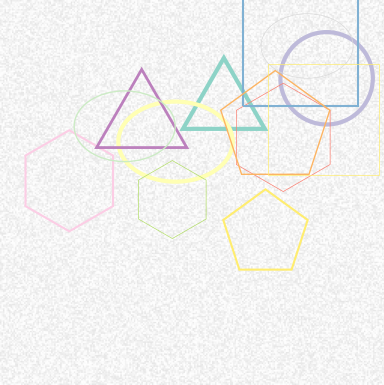[{"shape": "triangle", "thickness": 3, "radius": 0.61, "center": [0.581, 0.727]}, {"shape": "oval", "thickness": 3, "radius": 0.74, "center": [0.456, 0.632]}, {"shape": "circle", "thickness": 3, "radius": 0.6, "center": [0.848, 0.797]}, {"shape": "hexagon", "thickness": 0.5, "radius": 0.7, "center": [0.736, 0.643]}, {"shape": "square", "thickness": 1.5, "radius": 0.75, "center": [0.781, 0.873]}, {"shape": "pentagon", "thickness": 1, "radius": 0.74, "center": [0.715, 0.668]}, {"shape": "hexagon", "thickness": 0.5, "radius": 0.51, "center": [0.448, 0.482]}, {"shape": "hexagon", "thickness": 1.5, "radius": 0.66, "center": [0.18, 0.53]}, {"shape": "oval", "thickness": 0.5, "radius": 0.6, "center": [0.798, 0.881]}, {"shape": "triangle", "thickness": 2, "radius": 0.68, "center": [0.368, 0.684]}, {"shape": "oval", "thickness": 1, "radius": 0.66, "center": [0.324, 0.672]}, {"shape": "pentagon", "thickness": 1.5, "radius": 0.58, "center": [0.69, 0.393]}, {"shape": "square", "thickness": 0.5, "radius": 0.72, "center": [0.841, 0.689]}]